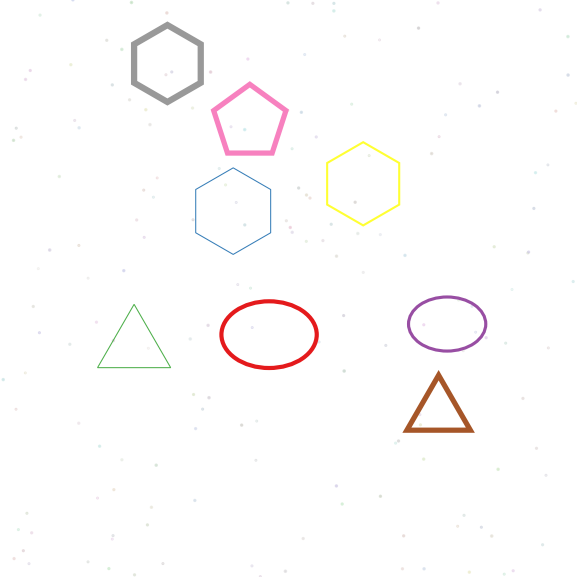[{"shape": "oval", "thickness": 2, "radius": 0.41, "center": [0.466, 0.42]}, {"shape": "hexagon", "thickness": 0.5, "radius": 0.37, "center": [0.404, 0.634]}, {"shape": "triangle", "thickness": 0.5, "radius": 0.37, "center": [0.232, 0.399]}, {"shape": "oval", "thickness": 1.5, "radius": 0.33, "center": [0.774, 0.438]}, {"shape": "hexagon", "thickness": 1, "radius": 0.36, "center": [0.629, 0.681]}, {"shape": "triangle", "thickness": 2.5, "radius": 0.32, "center": [0.76, 0.286]}, {"shape": "pentagon", "thickness": 2.5, "radius": 0.33, "center": [0.433, 0.787]}, {"shape": "hexagon", "thickness": 3, "radius": 0.33, "center": [0.29, 0.889]}]